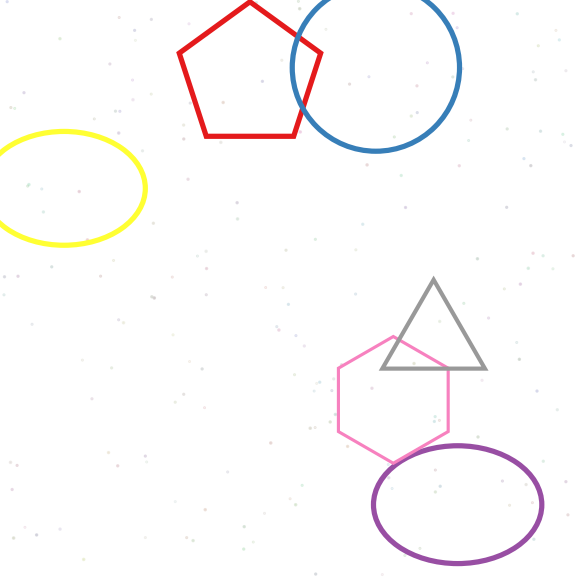[{"shape": "pentagon", "thickness": 2.5, "radius": 0.64, "center": [0.433, 0.867]}, {"shape": "circle", "thickness": 2.5, "radius": 0.72, "center": [0.651, 0.882]}, {"shape": "oval", "thickness": 2.5, "radius": 0.73, "center": [0.792, 0.125]}, {"shape": "oval", "thickness": 2.5, "radius": 0.7, "center": [0.111, 0.673]}, {"shape": "hexagon", "thickness": 1.5, "radius": 0.55, "center": [0.681, 0.307]}, {"shape": "triangle", "thickness": 2, "radius": 0.51, "center": [0.751, 0.412]}]